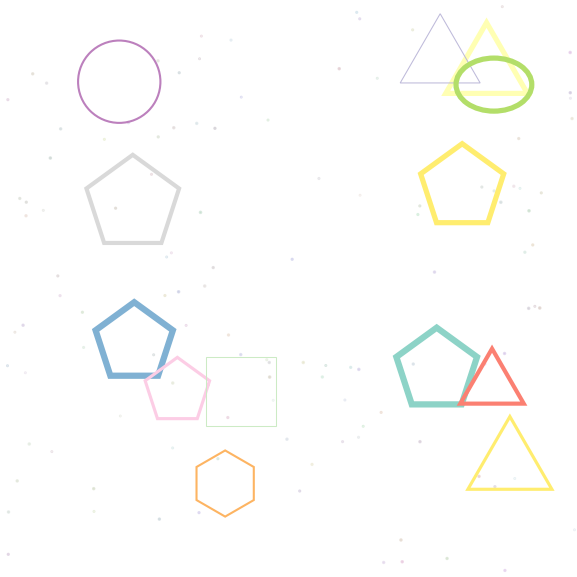[{"shape": "pentagon", "thickness": 3, "radius": 0.37, "center": [0.756, 0.358]}, {"shape": "triangle", "thickness": 2.5, "radius": 0.41, "center": [0.843, 0.878]}, {"shape": "triangle", "thickness": 0.5, "radius": 0.4, "center": [0.762, 0.895]}, {"shape": "triangle", "thickness": 2, "radius": 0.32, "center": [0.852, 0.332]}, {"shape": "pentagon", "thickness": 3, "radius": 0.35, "center": [0.232, 0.405]}, {"shape": "hexagon", "thickness": 1, "radius": 0.29, "center": [0.39, 0.162]}, {"shape": "oval", "thickness": 2.5, "radius": 0.33, "center": [0.855, 0.853]}, {"shape": "pentagon", "thickness": 1.5, "radius": 0.29, "center": [0.307, 0.322]}, {"shape": "pentagon", "thickness": 2, "radius": 0.42, "center": [0.23, 0.647]}, {"shape": "circle", "thickness": 1, "radius": 0.36, "center": [0.206, 0.858]}, {"shape": "square", "thickness": 0.5, "radius": 0.3, "center": [0.417, 0.321]}, {"shape": "pentagon", "thickness": 2.5, "radius": 0.38, "center": [0.8, 0.675]}, {"shape": "triangle", "thickness": 1.5, "radius": 0.42, "center": [0.883, 0.194]}]